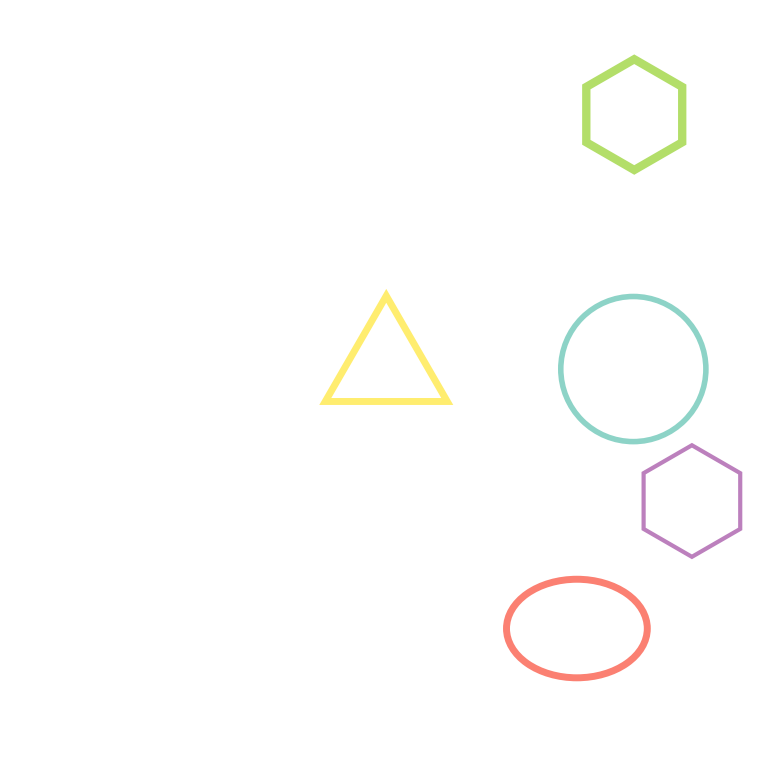[{"shape": "circle", "thickness": 2, "radius": 0.47, "center": [0.823, 0.521]}, {"shape": "oval", "thickness": 2.5, "radius": 0.46, "center": [0.749, 0.184]}, {"shape": "hexagon", "thickness": 3, "radius": 0.36, "center": [0.824, 0.851]}, {"shape": "hexagon", "thickness": 1.5, "radius": 0.36, "center": [0.899, 0.349]}, {"shape": "triangle", "thickness": 2.5, "radius": 0.46, "center": [0.502, 0.524]}]